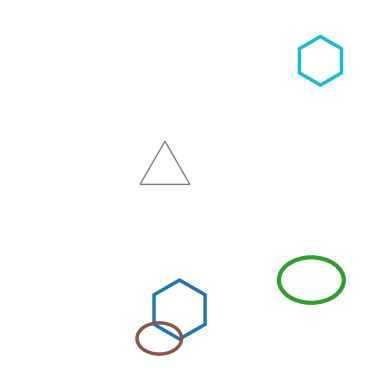[{"shape": "hexagon", "thickness": 2.5, "radius": 0.38, "center": [0.466, 0.196]}, {"shape": "oval", "thickness": 3, "radius": 0.42, "center": [0.809, 0.273]}, {"shape": "oval", "thickness": 2.5, "radius": 0.29, "center": [0.414, 0.121]}, {"shape": "triangle", "thickness": 1, "radius": 0.37, "center": [0.428, 0.558]}, {"shape": "hexagon", "thickness": 2.5, "radius": 0.32, "center": [0.832, 0.842]}]